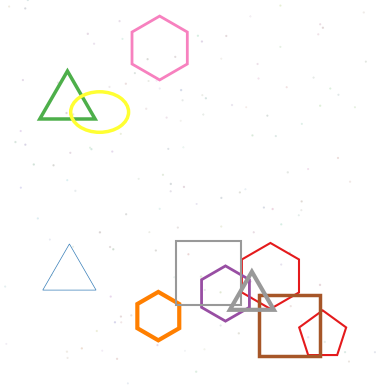[{"shape": "pentagon", "thickness": 1.5, "radius": 0.32, "center": [0.838, 0.13]}, {"shape": "hexagon", "thickness": 1.5, "radius": 0.43, "center": [0.702, 0.283]}, {"shape": "triangle", "thickness": 0.5, "radius": 0.4, "center": [0.18, 0.286]}, {"shape": "triangle", "thickness": 2.5, "radius": 0.41, "center": [0.175, 0.732]}, {"shape": "hexagon", "thickness": 2, "radius": 0.36, "center": [0.586, 0.238]}, {"shape": "hexagon", "thickness": 3, "radius": 0.31, "center": [0.411, 0.179]}, {"shape": "oval", "thickness": 2.5, "radius": 0.38, "center": [0.259, 0.709]}, {"shape": "square", "thickness": 2.5, "radius": 0.4, "center": [0.752, 0.156]}, {"shape": "hexagon", "thickness": 2, "radius": 0.41, "center": [0.415, 0.875]}, {"shape": "triangle", "thickness": 3, "radius": 0.33, "center": [0.654, 0.228]}, {"shape": "square", "thickness": 1.5, "radius": 0.42, "center": [0.541, 0.291]}]